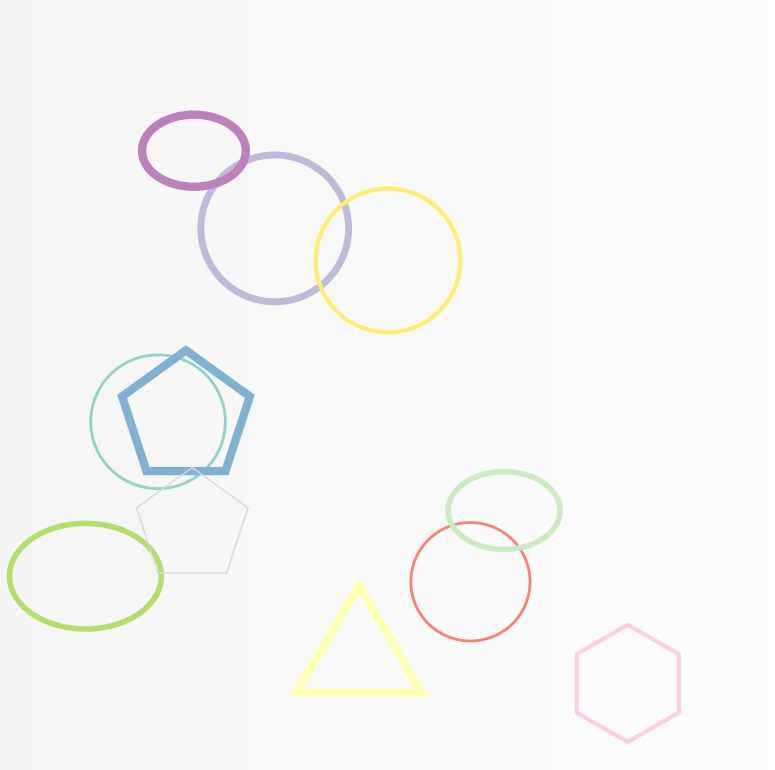[{"shape": "circle", "thickness": 1, "radius": 0.43, "center": [0.204, 0.452]}, {"shape": "triangle", "thickness": 3, "radius": 0.46, "center": [0.463, 0.147]}, {"shape": "circle", "thickness": 2.5, "radius": 0.48, "center": [0.354, 0.703]}, {"shape": "circle", "thickness": 1, "radius": 0.38, "center": [0.607, 0.244]}, {"shape": "pentagon", "thickness": 3, "radius": 0.43, "center": [0.24, 0.458]}, {"shape": "oval", "thickness": 2, "radius": 0.49, "center": [0.11, 0.252]}, {"shape": "hexagon", "thickness": 1.5, "radius": 0.38, "center": [0.81, 0.113]}, {"shape": "pentagon", "thickness": 0.5, "radius": 0.38, "center": [0.248, 0.317]}, {"shape": "oval", "thickness": 3, "radius": 0.33, "center": [0.25, 0.804]}, {"shape": "oval", "thickness": 2, "radius": 0.36, "center": [0.65, 0.337]}, {"shape": "circle", "thickness": 1.5, "radius": 0.47, "center": [0.501, 0.662]}]